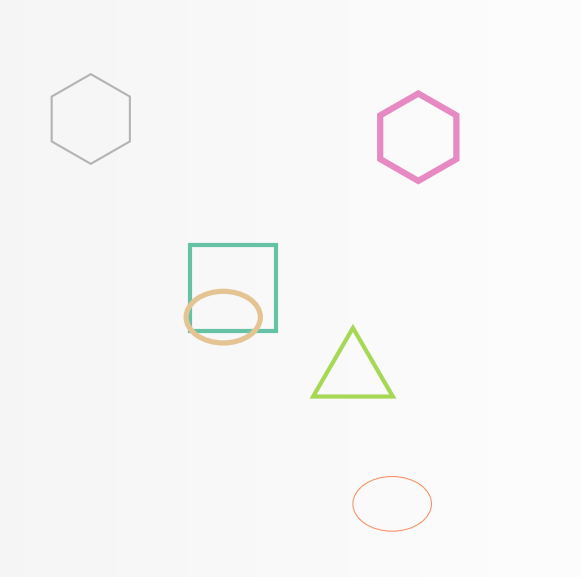[{"shape": "square", "thickness": 2, "radius": 0.37, "center": [0.401, 0.5]}, {"shape": "oval", "thickness": 0.5, "radius": 0.34, "center": [0.675, 0.127]}, {"shape": "hexagon", "thickness": 3, "radius": 0.38, "center": [0.72, 0.762]}, {"shape": "triangle", "thickness": 2, "radius": 0.4, "center": [0.607, 0.352]}, {"shape": "oval", "thickness": 2.5, "radius": 0.32, "center": [0.384, 0.45]}, {"shape": "hexagon", "thickness": 1, "radius": 0.39, "center": [0.156, 0.793]}]